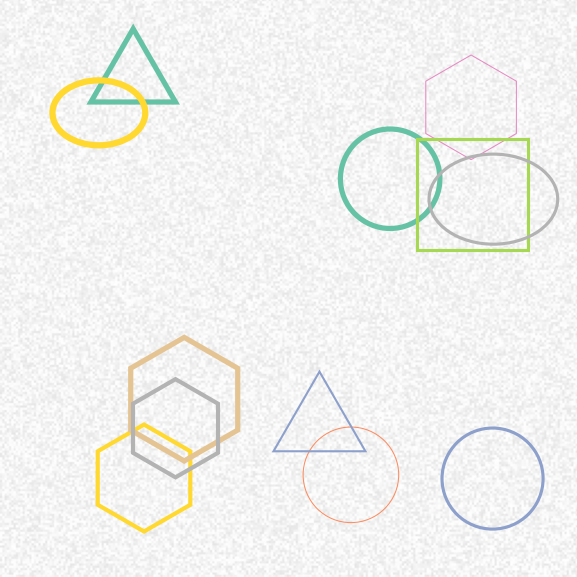[{"shape": "circle", "thickness": 2.5, "radius": 0.43, "center": [0.676, 0.69]}, {"shape": "triangle", "thickness": 2.5, "radius": 0.42, "center": [0.231, 0.865]}, {"shape": "circle", "thickness": 0.5, "radius": 0.41, "center": [0.608, 0.177]}, {"shape": "circle", "thickness": 1.5, "radius": 0.44, "center": [0.853, 0.17]}, {"shape": "triangle", "thickness": 1, "radius": 0.46, "center": [0.553, 0.264]}, {"shape": "hexagon", "thickness": 0.5, "radius": 0.45, "center": [0.816, 0.813]}, {"shape": "square", "thickness": 1.5, "radius": 0.48, "center": [0.818, 0.663]}, {"shape": "hexagon", "thickness": 2, "radius": 0.46, "center": [0.249, 0.171]}, {"shape": "oval", "thickness": 3, "radius": 0.4, "center": [0.171, 0.804]}, {"shape": "hexagon", "thickness": 2.5, "radius": 0.53, "center": [0.319, 0.308]}, {"shape": "oval", "thickness": 1.5, "radius": 0.56, "center": [0.854, 0.654]}, {"shape": "hexagon", "thickness": 2, "radius": 0.43, "center": [0.304, 0.258]}]